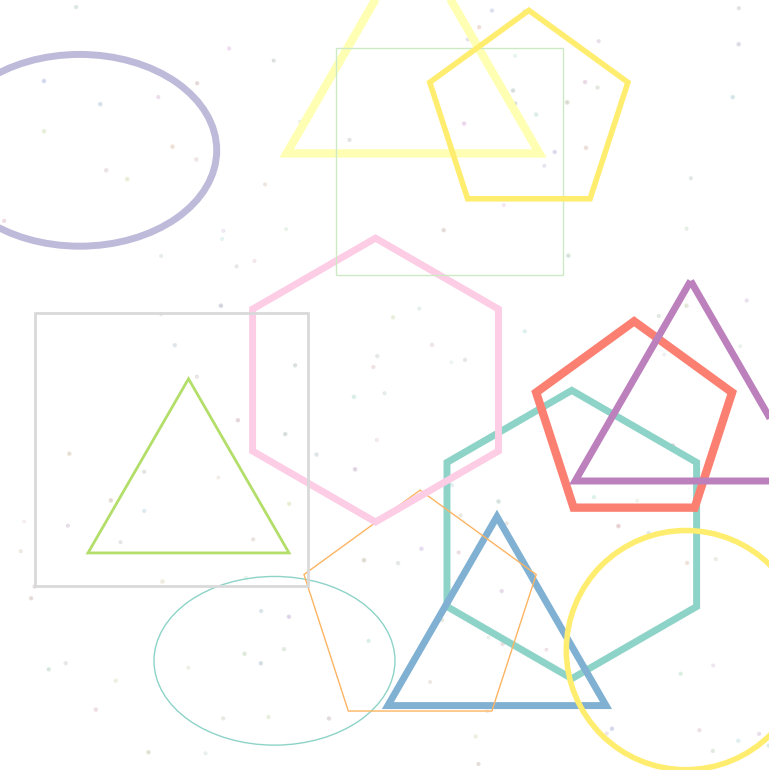[{"shape": "hexagon", "thickness": 2.5, "radius": 0.94, "center": [0.743, 0.306]}, {"shape": "oval", "thickness": 0.5, "radius": 0.78, "center": [0.356, 0.142]}, {"shape": "triangle", "thickness": 3, "radius": 0.95, "center": [0.536, 0.896]}, {"shape": "oval", "thickness": 2.5, "radius": 0.89, "center": [0.104, 0.805]}, {"shape": "pentagon", "thickness": 3, "radius": 0.67, "center": [0.824, 0.449]}, {"shape": "triangle", "thickness": 2.5, "radius": 0.82, "center": [0.645, 0.165]}, {"shape": "pentagon", "thickness": 0.5, "radius": 0.79, "center": [0.546, 0.205]}, {"shape": "triangle", "thickness": 1, "radius": 0.75, "center": [0.245, 0.357]}, {"shape": "hexagon", "thickness": 2.5, "radius": 0.92, "center": [0.488, 0.506]}, {"shape": "square", "thickness": 1, "radius": 0.89, "center": [0.222, 0.416]}, {"shape": "triangle", "thickness": 2.5, "radius": 0.87, "center": [0.897, 0.462]}, {"shape": "square", "thickness": 0.5, "radius": 0.74, "center": [0.584, 0.79]}, {"shape": "pentagon", "thickness": 2, "radius": 0.68, "center": [0.687, 0.851]}, {"shape": "circle", "thickness": 2, "radius": 0.78, "center": [0.891, 0.156]}]